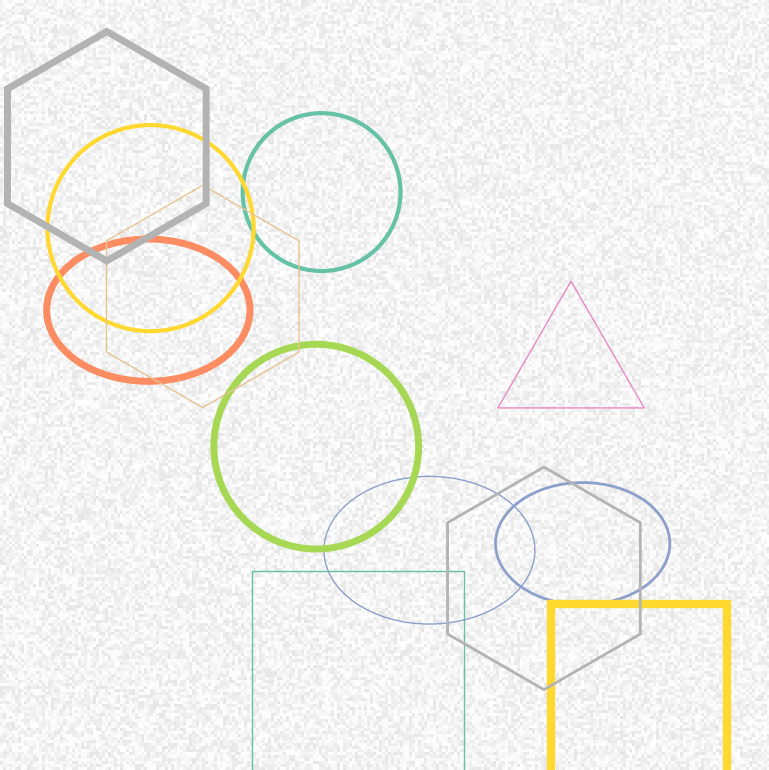[{"shape": "circle", "thickness": 1.5, "radius": 0.51, "center": [0.418, 0.751]}, {"shape": "square", "thickness": 0.5, "radius": 0.69, "center": [0.465, 0.121]}, {"shape": "oval", "thickness": 2.5, "radius": 0.66, "center": [0.193, 0.597]}, {"shape": "oval", "thickness": 0.5, "radius": 0.69, "center": [0.558, 0.285]}, {"shape": "oval", "thickness": 1, "radius": 0.57, "center": [0.757, 0.294]}, {"shape": "triangle", "thickness": 0.5, "radius": 0.55, "center": [0.742, 0.525]}, {"shape": "circle", "thickness": 2.5, "radius": 0.66, "center": [0.411, 0.42]}, {"shape": "circle", "thickness": 1.5, "radius": 0.67, "center": [0.195, 0.704]}, {"shape": "square", "thickness": 3, "radius": 0.57, "center": [0.83, 0.102]}, {"shape": "hexagon", "thickness": 0.5, "radius": 0.72, "center": [0.263, 0.615]}, {"shape": "hexagon", "thickness": 2.5, "radius": 0.74, "center": [0.139, 0.81]}, {"shape": "hexagon", "thickness": 1, "radius": 0.72, "center": [0.706, 0.249]}]